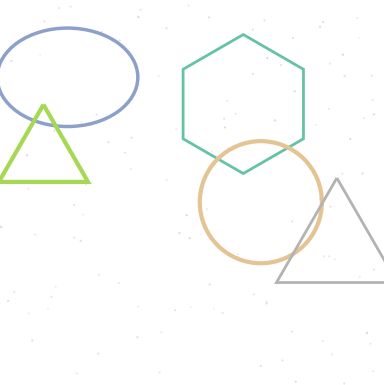[{"shape": "hexagon", "thickness": 2, "radius": 0.9, "center": [0.632, 0.73]}, {"shape": "oval", "thickness": 2.5, "radius": 0.91, "center": [0.175, 0.799]}, {"shape": "triangle", "thickness": 3, "radius": 0.67, "center": [0.113, 0.594]}, {"shape": "circle", "thickness": 3, "radius": 0.79, "center": [0.677, 0.475]}, {"shape": "triangle", "thickness": 2, "radius": 0.91, "center": [0.875, 0.357]}]